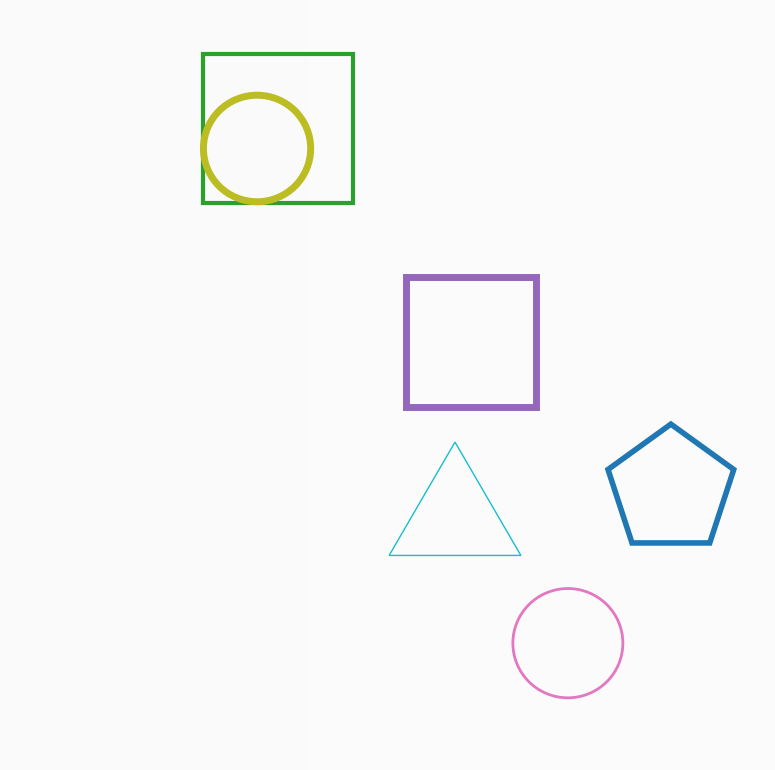[{"shape": "pentagon", "thickness": 2, "radius": 0.43, "center": [0.866, 0.364]}, {"shape": "square", "thickness": 1.5, "radius": 0.48, "center": [0.359, 0.833]}, {"shape": "square", "thickness": 2.5, "radius": 0.42, "center": [0.608, 0.556]}, {"shape": "circle", "thickness": 1, "radius": 0.35, "center": [0.733, 0.165]}, {"shape": "circle", "thickness": 2.5, "radius": 0.35, "center": [0.332, 0.807]}, {"shape": "triangle", "thickness": 0.5, "radius": 0.49, "center": [0.587, 0.328]}]